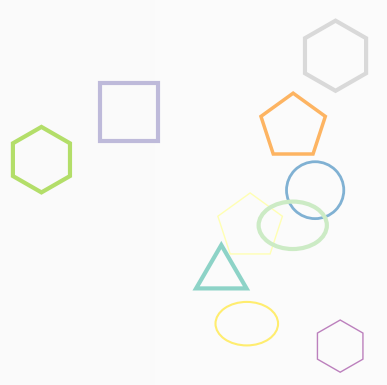[{"shape": "triangle", "thickness": 3, "radius": 0.38, "center": [0.571, 0.288]}, {"shape": "pentagon", "thickness": 1, "radius": 0.44, "center": [0.646, 0.411]}, {"shape": "square", "thickness": 3, "radius": 0.37, "center": [0.333, 0.709]}, {"shape": "circle", "thickness": 2, "radius": 0.37, "center": [0.813, 0.506]}, {"shape": "pentagon", "thickness": 2.5, "radius": 0.44, "center": [0.756, 0.671]}, {"shape": "hexagon", "thickness": 3, "radius": 0.43, "center": [0.107, 0.585]}, {"shape": "hexagon", "thickness": 3, "radius": 0.46, "center": [0.866, 0.855]}, {"shape": "hexagon", "thickness": 1, "radius": 0.34, "center": [0.878, 0.101]}, {"shape": "oval", "thickness": 3, "radius": 0.44, "center": [0.755, 0.415]}, {"shape": "oval", "thickness": 1.5, "radius": 0.4, "center": [0.637, 0.159]}]